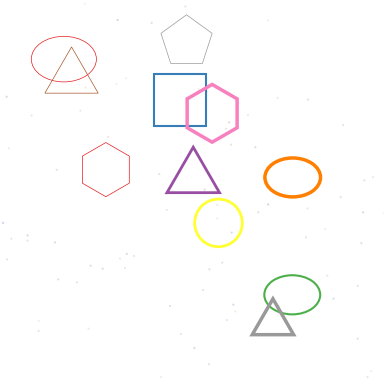[{"shape": "oval", "thickness": 0.5, "radius": 0.42, "center": [0.166, 0.846]}, {"shape": "hexagon", "thickness": 0.5, "radius": 0.35, "center": [0.275, 0.559]}, {"shape": "square", "thickness": 1.5, "radius": 0.34, "center": [0.467, 0.74]}, {"shape": "oval", "thickness": 1.5, "radius": 0.36, "center": [0.759, 0.234]}, {"shape": "triangle", "thickness": 2, "radius": 0.39, "center": [0.502, 0.539]}, {"shape": "oval", "thickness": 2.5, "radius": 0.36, "center": [0.76, 0.539]}, {"shape": "circle", "thickness": 2, "radius": 0.31, "center": [0.567, 0.421]}, {"shape": "triangle", "thickness": 0.5, "radius": 0.4, "center": [0.186, 0.798]}, {"shape": "hexagon", "thickness": 2.5, "radius": 0.37, "center": [0.551, 0.706]}, {"shape": "triangle", "thickness": 2.5, "radius": 0.31, "center": [0.709, 0.162]}, {"shape": "pentagon", "thickness": 0.5, "radius": 0.35, "center": [0.485, 0.892]}]